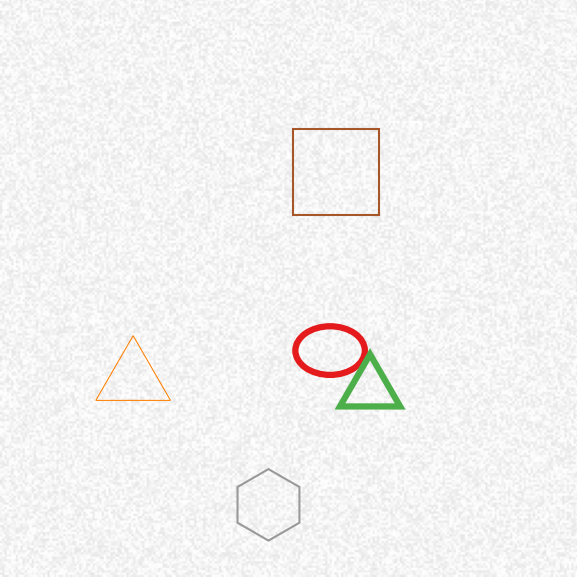[{"shape": "oval", "thickness": 3, "radius": 0.3, "center": [0.572, 0.392]}, {"shape": "triangle", "thickness": 3, "radius": 0.3, "center": [0.641, 0.325]}, {"shape": "triangle", "thickness": 0.5, "radius": 0.37, "center": [0.231, 0.343]}, {"shape": "square", "thickness": 1, "radius": 0.37, "center": [0.582, 0.701]}, {"shape": "hexagon", "thickness": 1, "radius": 0.31, "center": [0.465, 0.125]}]